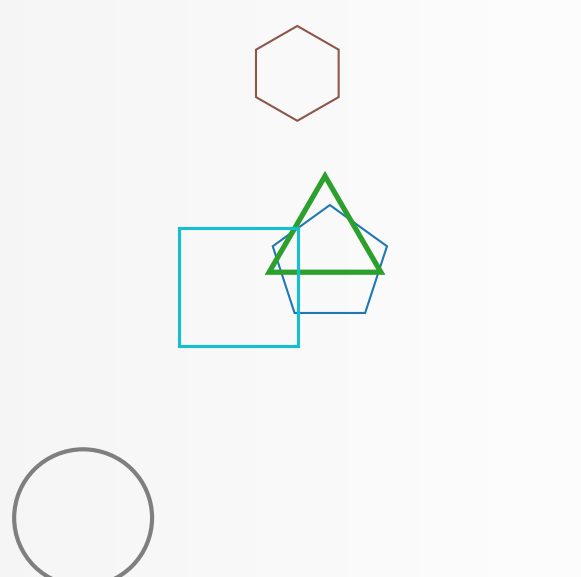[{"shape": "pentagon", "thickness": 1, "radius": 0.52, "center": [0.567, 0.541]}, {"shape": "triangle", "thickness": 2.5, "radius": 0.56, "center": [0.559, 0.583]}, {"shape": "hexagon", "thickness": 1, "radius": 0.41, "center": [0.512, 0.872]}, {"shape": "circle", "thickness": 2, "radius": 0.59, "center": [0.143, 0.102]}, {"shape": "square", "thickness": 1.5, "radius": 0.51, "center": [0.41, 0.502]}]